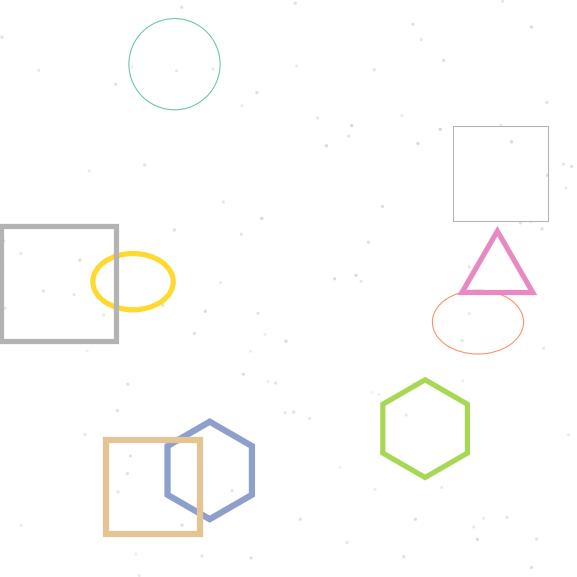[{"shape": "circle", "thickness": 0.5, "radius": 0.39, "center": [0.302, 0.888]}, {"shape": "oval", "thickness": 0.5, "radius": 0.39, "center": [0.828, 0.441]}, {"shape": "hexagon", "thickness": 3, "radius": 0.42, "center": [0.363, 0.185]}, {"shape": "triangle", "thickness": 2.5, "radius": 0.35, "center": [0.861, 0.528]}, {"shape": "hexagon", "thickness": 2.5, "radius": 0.42, "center": [0.736, 0.257]}, {"shape": "oval", "thickness": 2.5, "radius": 0.35, "center": [0.23, 0.511]}, {"shape": "square", "thickness": 3, "radius": 0.41, "center": [0.265, 0.156]}, {"shape": "square", "thickness": 0.5, "radius": 0.41, "center": [0.867, 0.699]}, {"shape": "square", "thickness": 2.5, "radius": 0.5, "center": [0.102, 0.508]}]